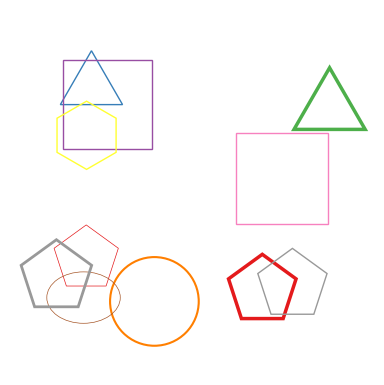[{"shape": "pentagon", "thickness": 2.5, "radius": 0.46, "center": [0.681, 0.247]}, {"shape": "pentagon", "thickness": 0.5, "radius": 0.44, "center": [0.224, 0.328]}, {"shape": "triangle", "thickness": 1, "radius": 0.47, "center": [0.238, 0.775]}, {"shape": "triangle", "thickness": 2.5, "radius": 0.53, "center": [0.856, 0.717]}, {"shape": "square", "thickness": 1, "radius": 0.58, "center": [0.278, 0.728]}, {"shape": "circle", "thickness": 1.5, "radius": 0.58, "center": [0.401, 0.217]}, {"shape": "hexagon", "thickness": 1, "radius": 0.44, "center": [0.225, 0.649]}, {"shape": "oval", "thickness": 0.5, "radius": 0.48, "center": [0.217, 0.227]}, {"shape": "square", "thickness": 1, "radius": 0.59, "center": [0.733, 0.536]}, {"shape": "pentagon", "thickness": 1, "radius": 0.47, "center": [0.76, 0.26]}, {"shape": "pentagon", "thickness": 2, "radius": 0.48, "center": [0.146, 0.281]}]